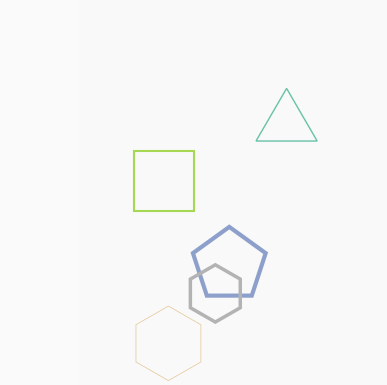[{"shape": "triangle", "thickness": 1, "radius": 0.46, "center": [0.74, 0.679]}, {"shape": "pentagon", "thickness": 3, "radius": 0.49, "center": [0.592, 0.312]}, {"shape": "square", "thickness": 1.5, "radius": 0.39, "center": [0.424, 0.53]}, {"shape": "hexagon", "thickness": 0.5, "radius": 0.48, "center": [0.435, 0.108]}, {"shape": "hexagon", "thickness": 2.5, "radius": 0.37, "center": [0.556, 0.238]}]